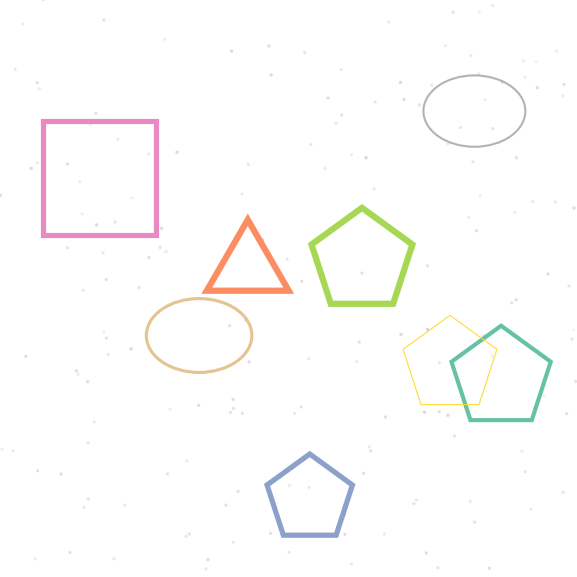[{"shape": "pentagon", "thickness": 2, "radius": 0.45, "center": [0.868, 0.345]}, {"shape": "triangle", "thickness": 3, "radius": 0.41, "center": [0.429, 0.537]}, {"shape": "pentagon", "thickness": 2.5, "radius": 0.39, "center": [0.536, 0.135]}, {"shape": "square", "thickness": 2.5, "radius": 0.49, "center": [0.173, 0.691]}, {"shape": "pentagon", "thickness": 3, "radius": 0.46, "center": [0.627, 0.547]}, {"shape": "pentagon", "thickness": 0.5, "radius": 0.43, "center": [0.779, 0.368]}, {"shape": "oval", "thickness": 1.5, "radius": 0.46, "center": [0.345, 0.418]}, {"shape": "oval", "thickness": 1, "radius": 0.44, "center": [0.821, 0.807]}]